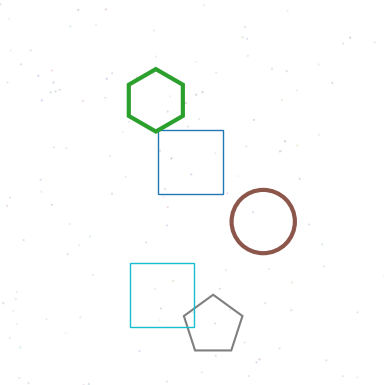[{"shape": "square", "thickness": 1, "radius": 0.42, "center": [0.496, 0.579]}, {"shape": "hexagon", "thickness": 3, "radius": 0.41, "center": [0.405, 0.739]}, {"shape": "circle", "thickness": 3, "radius": 0.41, "center": [0.684, 0.425]}, {"shape": "pentagon", "thickness": 1.5, "radius": 0.4, "center": [0.554, 0.154]}, {"shape": "square", "thickness": 1, "radius": 0.41, "center": [0.42, 0.233]}]